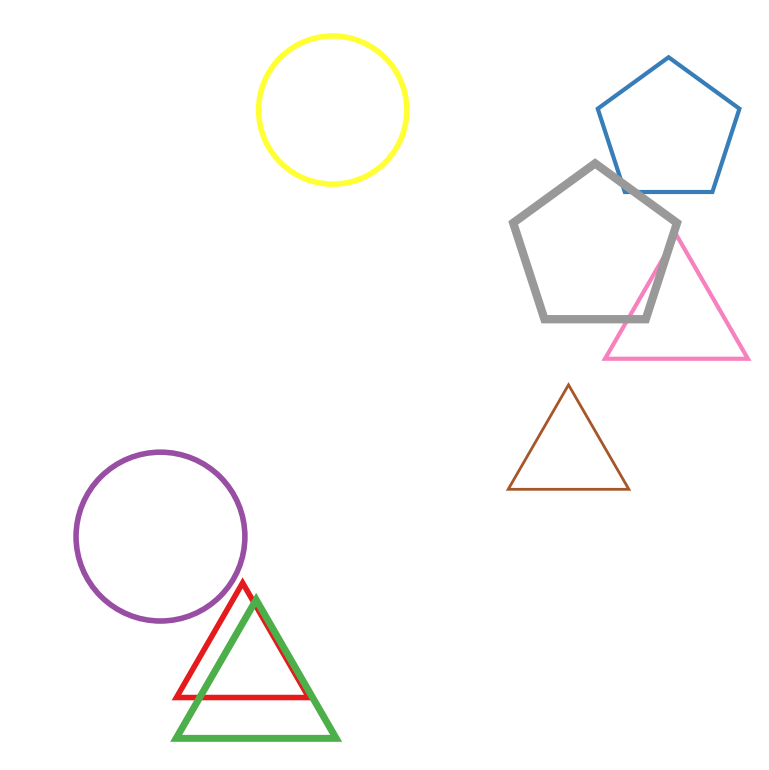[{"shape": "triangle", "thickness": 2, "radius": 0.5, "center": [0.315, 0.144]}, {"shape": "pentagon", "thickness": 1.5, "radius": 0.48, "center": [0.868, 0.829]}, {"shape": "triangle", "thickness": 2.5, "radius": 0.6, "center": [0.333, 0.101]}, {"shape": "circle", "thickness": 2, "radius": 0.55, "center": [0.208, 0.303]}, {"shape": "circle", "thickness": 2, "radius": 0.48, "center": [0.432, 0.857]}, {"shape": "triangle", "thickness": 1, "radius": 0.45, "center": [0.738, 0.41]}, {"shape": "triangle", "thickness": 1.5, "radius": 0.54, "center": [0.879, 0.588]}, {"shape": "pentagon", "thickness": 3, "radius": 0.56, "center": [0.773, 0.676]}]